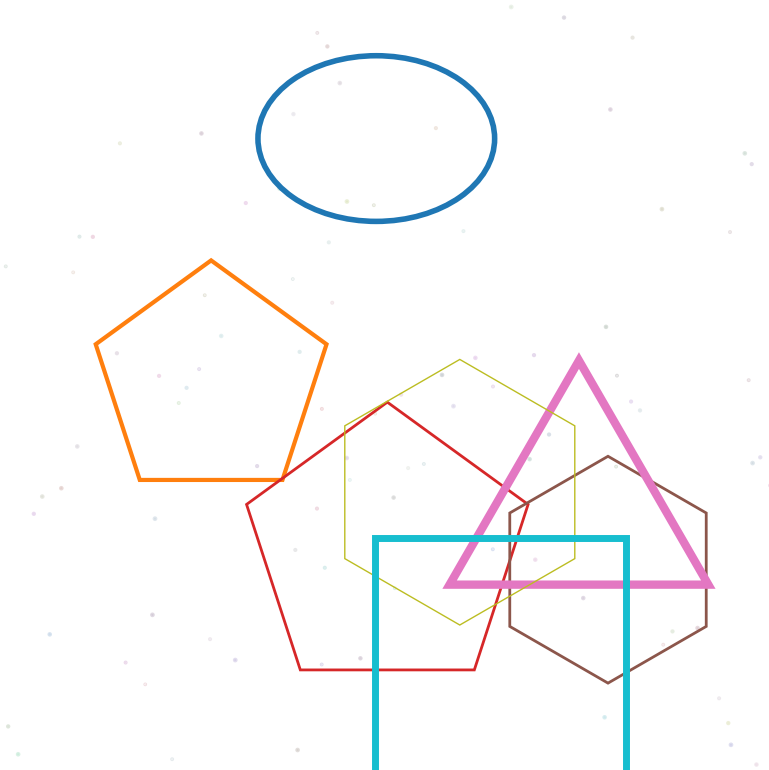[{"shape": "oval", "thickness": 2, "radius": 0.77, "center": [0.489, 0.82]}, {"shape": "pentagon", "thickness": 1.5, "radius": 0.79, "center": [0.274, 0.504]}, {"shape": "pentagon", "thickness": 1, "radius": 0.96, "center": [0.503, 0.285]}, {"shape": "hexagon", "thickness": 1, "radius": 0.74, "center": [0.79, 0.26]}, {"shape": "triangle", "thickness": 3, "radius": 0.97, "center": [0.752, 0.338]}, {"shape": "hexagon", "thickness": 0.5, "radius": 0.86, "center": [0.597, 0.361]}, {"shape": "square", "thickness": 2.5, "radius": 0.82, "center": [0.65, 0.139]}]